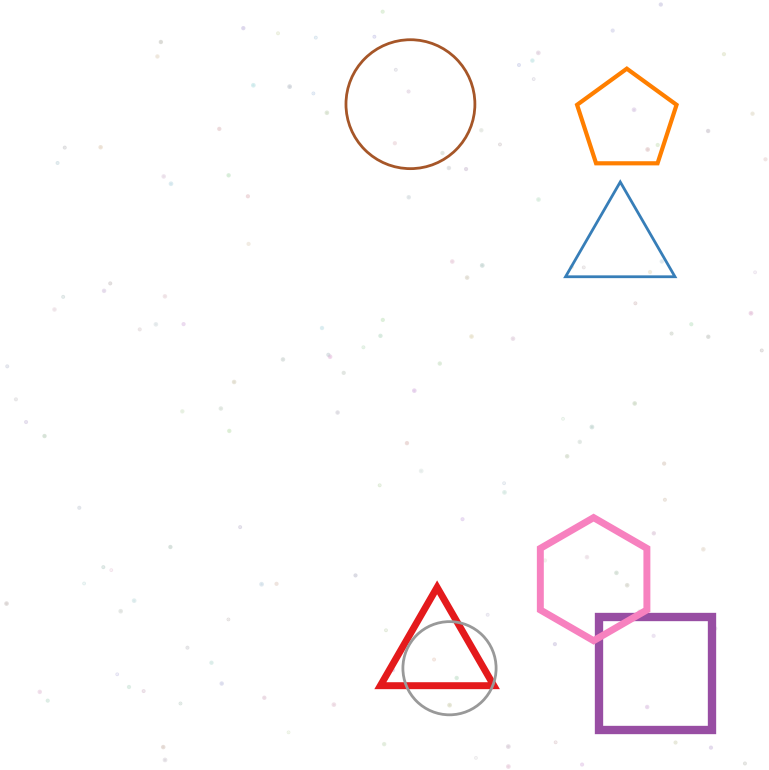[{"shape": "triangle", "thickness": 2.5, "radius": 0.43, "center": [0.568, 0.152]}, {"shape": "triangle", "thickness": 1, "radius": 0.41, "center": [0.806, 0.682]}, {"shape": "square", "thickness": 3, "radius": 0.37, "center": [0.852, 0.125]}, {"shape": "pentagon", "thickness": 1.5, "radius": 0.34, "center": [0.814, 0.843]}, {"shape": "circle", "thickness": 1, "radius": 0.42, "center": [0.533, 0.865]}, {"shape": "hexagon", "thickness": 2.5, "radius": 0.4, "center": [0.771, 0.248]}, {"shape": "circle", "thickness": 1, "radius": 0.3, "center": [0.584, 0.132]}]